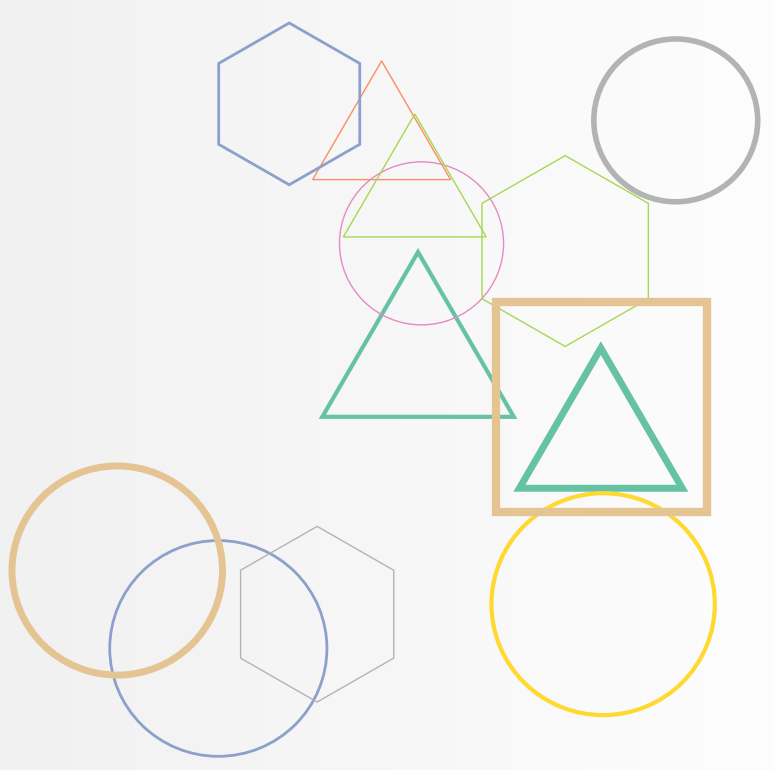[{"shape": "triangle", "thickness": 2.5, "radius": 0.61, "center": [0.775, 0.427]}, {"shape": "triangle", "thickness": 1.5, "radius": 0.71, "center": [0.539, 0.53]}, {"shape": "triangle", "thickness": 0.5, "radius": 0.51, "center": [0.492, 0.818]}, {"shape": "hexagon", "thickness": 1, "radius": 0.53, "center": [0.373, 0.865]}, {"shape": "circle", "thickness": 1, "radius": 0.7, "center": [0.282, 0.158]}, {"shape": "circle", "thickness": 0.5, "radius": 0.53, "center": [0.544, 0.684]}, {"shape": "triangle", "thickness": 0.5, "radius": 0.53, "center": [0.535, 0.746]}, {"shape": "hexagon", "thickness": 0.5, "radius": 0.62, "center": [0.729, 0.674]}, {"shape": "circle", "thickness": 1.5, "radius": 0.72, "center": [0.778, 0.215]}, {"shape": "square", "thickness": 3, "radius": 0.68, "center": [0.776, 0.472]}, {"shape": "circle", "thickness": 2.5, "radius": 0.68, "center": [0.151, 0.259]}, {"shape": "hexagon", "thickness": 0.5, "radius": 0.57, "center": [0.409, 0.202]}, {"shape": "circle", "thickness": 2, "radius": 0.53, "center": [0.872, 0.844]}]